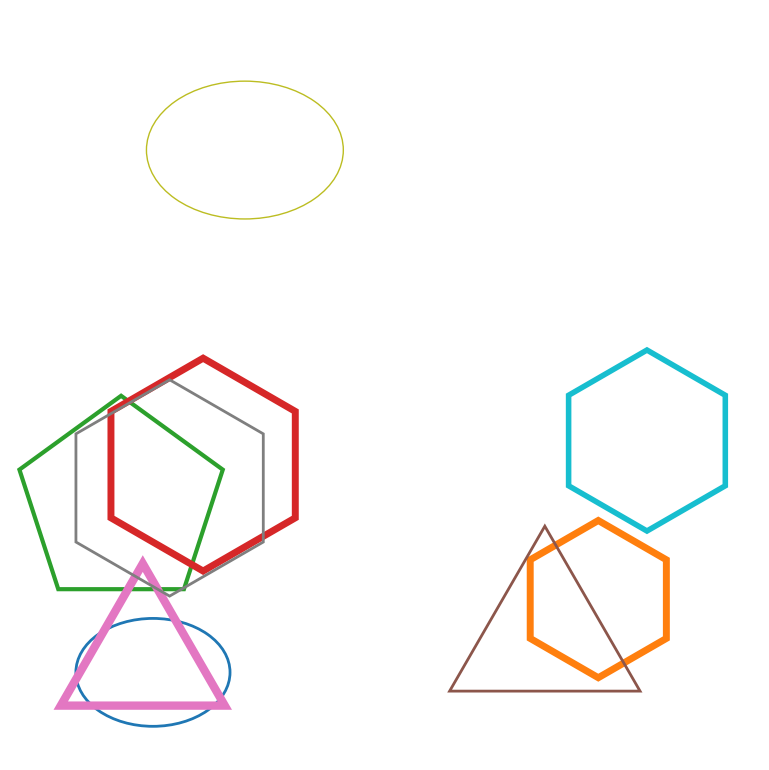[{"shape": "oval", "thickness": 1, "radius": 0.5, "center": [0.199, 0.127]}, {"shape": "hexagon", "thickness": 2.5, "radius": 0.51, "center": [0.777, 0.222]}, {"shape": "pentagon", "thickness": 1.5, "radius": 0.69, "center": [0.157, 0.347]}, {"shape": "hexagon", "thickness": 2.5, "radius": 0.69, "center": [0.264, 0.397]}, {"shape": "triangle", "thickness": 1, "radius": 0.71, "center": [0.708, 0.174]}, {"shape": "triangle", "thickness": 3, "radius": 0.61, "center": [0.185, 0.145]}, {"shape": "hexagon", "thickness": 1, "radius": 0.7, "center": [0.22, 0.366]}, {"shape": "oval", "thickness": 0.5, "radius": 0.64, "center": [0.318, 0.805]}, {"shape": "hexagon", "thickness": 2, "radius": 0.59, "center": [0.84, 0.428]}]